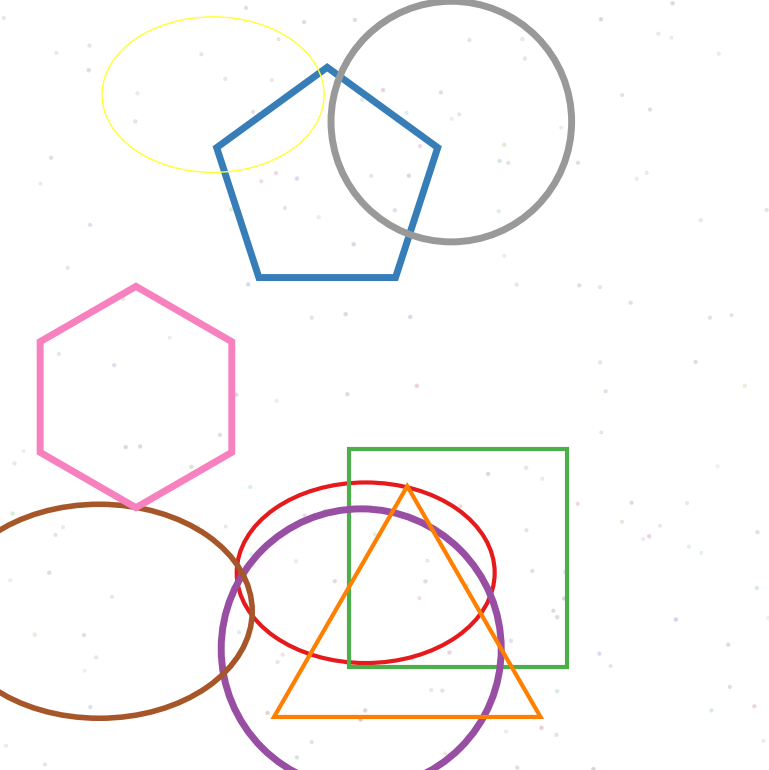[{"shape": "oval", "thickness": 1.5, "radius": 0.84, "center": [0.475, 0.256]}, {"shape": "pentagon", "thickness": 2.5, "radius": 0.75, "center": [0.425, 0.762]}, {"shape": "square", "thickness": 1.5, "radius": 0.71, "center": [0.595, 0.276]}, {"shape": "circle", "thickness": 2.5, "radius": 0.91, "center": [0.469, 0.157]}, {"shape": "triangle", "thickness": 1.5, "radius": 1.0, "center": [0.529, 0.169]}, {"shape": "oval", "thickness": 0.5, "radius": 0.72, "center": [0.277, 0.877]}, {"shape": "oval", "thickness": 2, "radius": 0.99, "center": [0.129, 0.206]}, {"shape": "hexagon", "thickness": 2.5, "radius": 0.72, "center": [0.177, 0.484]}, {"shape": "circle", "thickness": 2.5, "radius": 0.78, "center": [0.586, 0.842]}]